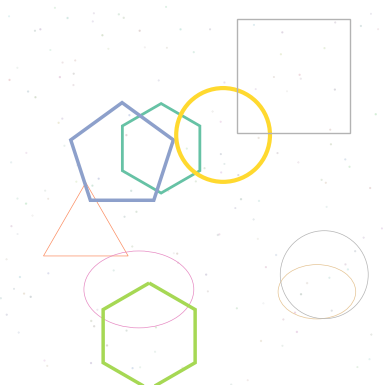[{"shape": "hexagon", "thickness": 2, "radius": 0.58, "center": [0.418, 0.615]}, {"shape": "triangle", "thickness": 0.5, "radius": 0.63, "center": [0.223, 0.399]}, {"shape": "pentagon", "thickness": 2.5, "radius": 0.7, "center": [0.317, 0.593]}, {"shape": "oval", "thickness": 0.5, "radius": 0.71, "center": [0.361, 0.248]}, {"shape": "hexagon", "thickness": 2.5, "radius": 0.69, "center": [0.387, 0.127]}, {"shape": "circle", "thickness": 3, "radius": 0.61, "center": [0.579, 0.649]}, {"shape": "oval", "thickness": 0.5, "radius": 0.5, "center": [0.823, 0.242]}, {"shape": "circle", "thickness": 0.5, "radius": 0.57, "center": [0.842, 0.287]}, {"shape": "square", "thickness": 1, "radius": 0.74, "center": [0.763, 0.803]}]